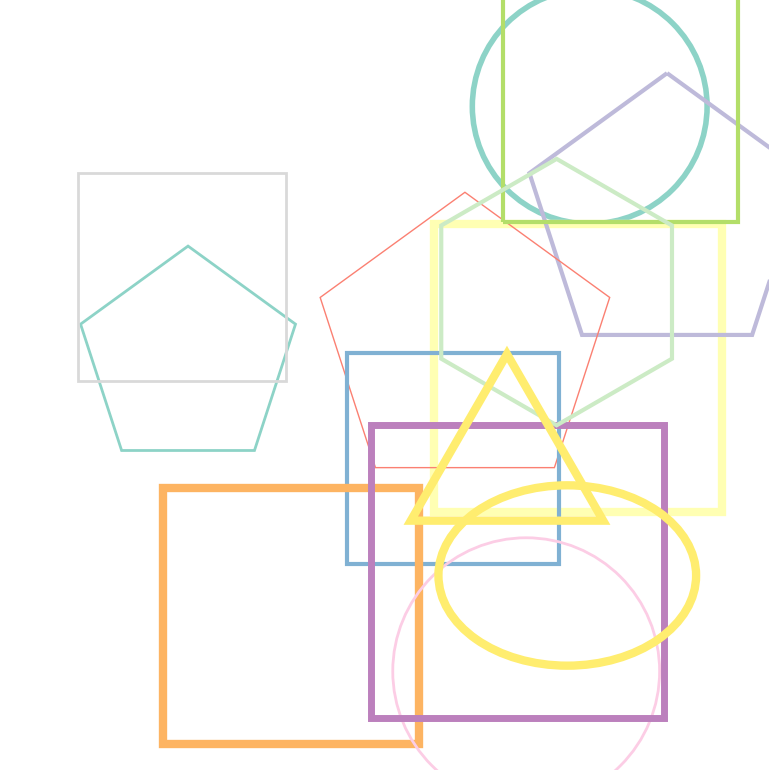[{"shape": "pentagon", "thickness": 1, "radius": 0.73, "center": [0.244, 0.534]}, {"shape": "circle", "thickness": 2, "radius": 0.76, "center": [0.766, 0.862]}, {"shape": "square", "thickness": 3, "radius": 0.94, "center": [0.751, 0.522]}, {"shape": "pentagon", "thickness": 1.5, "radius": 0.94, "center": [0.866, 0.717]}, {"shape": "pentagon", "thickness": 0.5, "radius": 0.99, "center": [0.604, 0.553]}, {"shape": "square", "thickness": 1.5, "radius": 0.69, "center": [0.588, 0.404]}, {"shape": "square", "thickness": 3, "radius": 0.83, "center": [0.378, 0.2]}, {"shape": "square", "thickness": 1.5, "radius": 0.76, "center": [0.805, 0.865]}, {"shape": "circle", "thickness": 1, "radius": 0.87, "center": [0.683, 0.128]}, {"shape": "square", "thickness": 1, "radius": 0.67, "center": [0.237, 0.64]}, {"shape": "square", "thickness": 2.5, "radius": 0.95, "center": [0.672, 0.258]}, {"shape": "hexagon", "thickness": 1.5, "radius": 0.87, "center": [0.723, 0.621]}, {"shape": "oval", "thickness": 3, "radius": 0.84, "center": [0.737, 0.253]}, {"shape": "triangle", "thickness": 3, "radius": 0.72, "center": [0.658, 0.396]}]